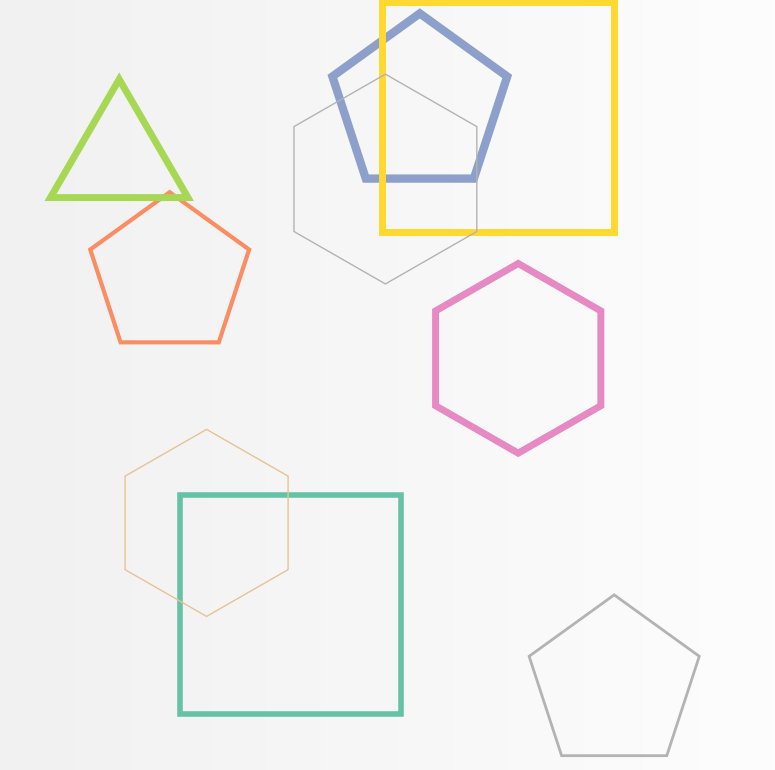[{"shape": "square", "thickness": 2, "radius": 0.71, "center": [0.375, 0.215]}, {"shape": "pentagon", "thickness": 1.5, "radius": 0.54, "center": [0.219, 0.643]}, {"shape": "pentagon", "thickness": 3, "radius": 0.59, "center": [0.542, 0.864]}, {"shape": "hexagon", "thickness": 2.5, "radius": 0.62, "center": [0.669, 0.535]}, {"shape": "triangle", "thickness": 2.5, "radius": 0.51, "center": [0.154, 0.795]}, {"shape": "square", "thickness": 2.5, "radius": 0.75, "center": [0.643, 0.848]}, {"shape": "hexagon", "thickness": 0.5, "radius": 0.61, "center": [0.267, 0.321]}, {"shape": "pentagon", "thickness": 1, "radius": 0.58, "center": [0.793, 0.112]}, {"shape": "hexagon", "thickness": 0.5, "radius": 0.68, "center": [0.497, 0.767]}]